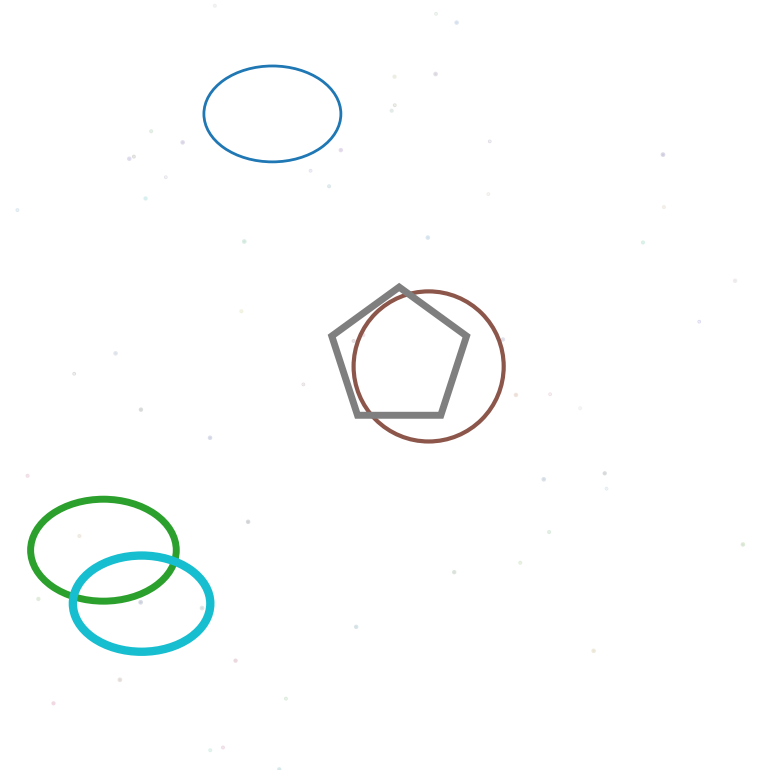[{"shape": "oval", "thickness": 1, "radius": 0.44, "center": [0.354, 0.852]}, {"shape": "oval", "thickness": 2.5, "radius": 0.47, "center": [0.134, 0.285]}, {"shape": "circle", "thickness": 1.5, "radius": 0.49, "center": [0.557, 0.524]}, {"shape": "pentagon", "thickness": 2.5, "radius": 0.46, "center": [0.518, 0.535]}, {"shape": "oval", "thickness": 3, "radius": 0.45, "center": [0.184, 0.216]}]